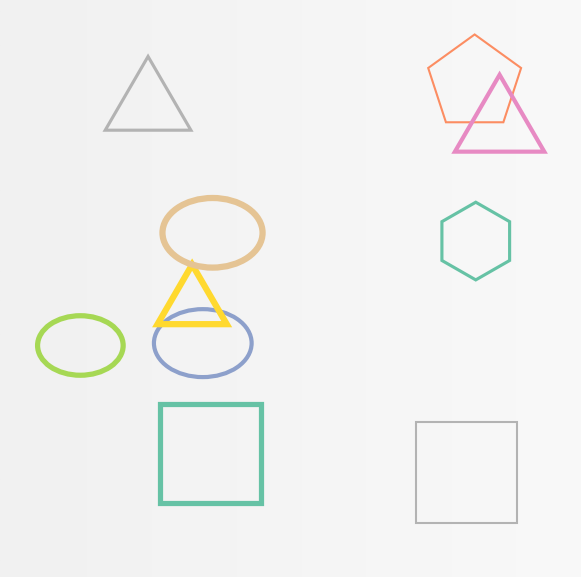[{"shape": "hexagon", "thickness": 1.5, "radius": 0.34, "center": [0.819, 0.582]}, {"shape": "square", "thickness": 2.5, "radius": 0.43, "center": [0.362, 0.214]}, {"shape": "pentagon", "thickness": 1, "radius": 0.42, "center": [0.817, 0.855]}, {"shape": "oval", "thickness": 2, "radius": 0.42, "center": [0.349, 0.405]}, {"shape": "triangle", "thickness": 2, "radius": 0.44, "center": [0.86, 0.781]}, {"shape": "oval", "thickness": 2.5, "radius": 0.37, "center": [0.138, 0.401]}, {"shape": "triangle", "thickness": 3, "radius": 0.34, "center": [0.331, 0.472]}, {"shape": "oval", "thickness": 3, "radius": 0.43, "center": [0.366, 0.596]}, {"shape": "triangle", "thickness": 1.5, "radius": 0.43, "center": [0.255, 0.816]}, {"shape": "square", "thickness": 1, "radius": 0.44, "center": [0.803, 0.181]}]